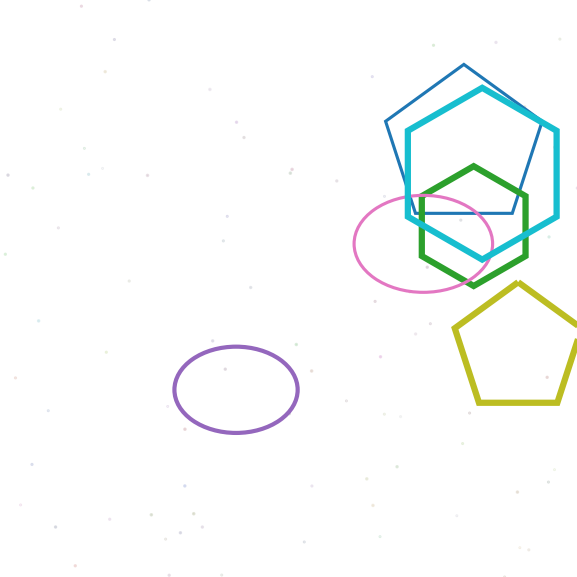[{"shape": "pentagon", "thickness": 1.5, "radius": 0.71, "center": [0.803, 0.745]}, {"shape": "hexagon", "thickness": 3, "radius": 0.52, "center": [0.82, 0.608]}, {"shape": "oval", "thickness": 2, "radius": 0.53, "center": [0.409, 0.324]}, {"shape": "oval", "thickness": 1.5, "radius": 0.6, "center": [0.733, 0.577]}, {"shape": "pentagon", "thickness": 3, "radius": 0.58, "center": [0.897, 0.395]}, {"shape": "hexagon", "thickness": 3, "radius": 0.74, "center": [0.835, 0.698]}]